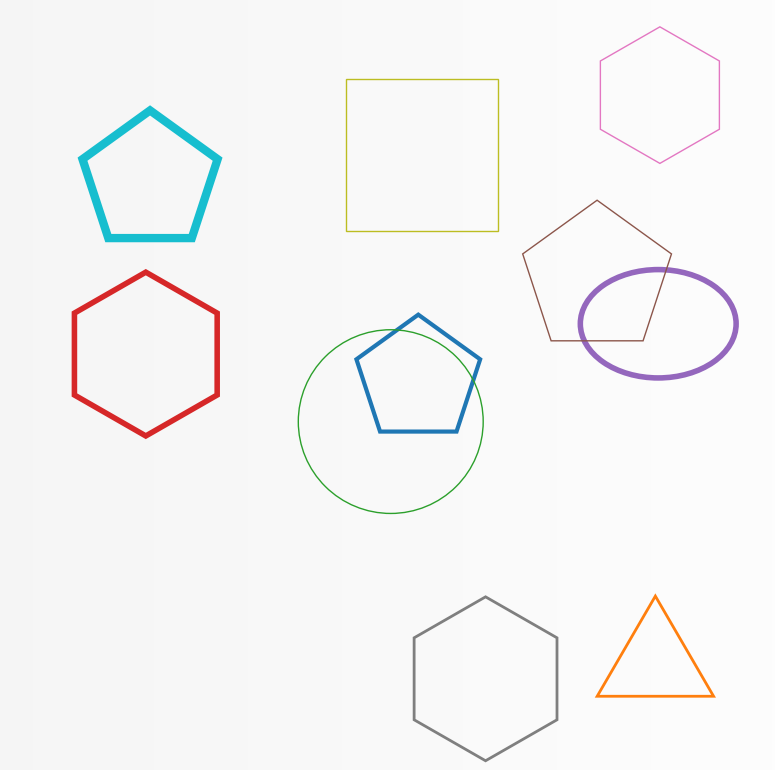[{"shape": "pentagon", "thickness": 1.5, "radius": 0.42, "center": [0.54, 0.507]}, {"shape": "triangle", "thickness": 1, "radius": 0.43, "center": [0.846, 0.139]}, {"shape": "circle", "thickness": 0.5, "radius": 0.6, "center": [0.504, 0.452]}, {"shape": "hexagon", "thickness": 2, "radius": 0.53, "center": [0.188, 0.54]}, {"shape": "oval", "thickness": 2, "radius": 0.5, "center": [0.849, 0.58]}, {"shape": "pentagon", "thickness": 0.5, "radius": 0.5, "center": [0.77, 0.639]}, {"shape": "hexagon", "thickness": 0.5, "radius": 0.44, "center": [0.851, 0.876]}, {"shape": "hexagon", "thickness": 1, "radius": 0.53, "center": [0.627, 0.118]}, {"shape": "square", "thickness": 0.5, "radius": 0.49, "center": [0.544, 0.799]}, {"shape": "pentagon", "thickness": 3, "radius": 0.46, "center": [0.194, 0.765]}]